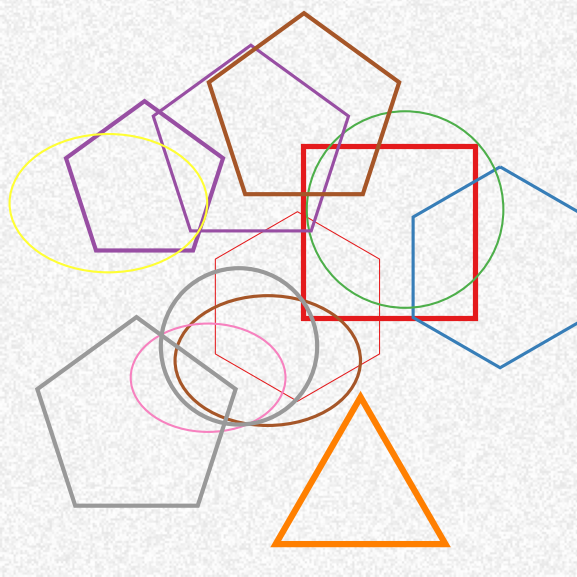[{"shape": "square", "thickness": 2.5, "radius": 0.74, "center": [0.674, 0.598]}, {"shape": "hexagon", "thickness": 0.5, "radius": 0.82, "center": [0.515, 0.468]}, {"shape": "hexagon", "thickness": 1.5, "radius": 0.87, "center": [0.866, 0.536]}, {"shape": "circle", "thickness": 1, "radius": 0.85, "center": [0.701, 0.636]}, {"shape": "pentagon", "thickness": 1.5, "radius": 0.89, "center": [0.434, 0.743]}, {"shape": "pentagon", "thickness": 2, "radius": 0.71, "center": [0.25, 0.681]}, {"shape": "triangle", "thickness": 3, "radius": 0.85, "center": [0.624, 0.142]}, {"shape": "oval", "thickness": 1, "radius": 0.86, "center": [0.188, 0.647]}, {"shape": "pentagon", "thickness": 2, "radius": 0.87, "center": [0.526, 0.803]}, {"shape": "oval", "thickness": 1.5, "radius": 0.8, "center": [0.464, 0.375]}, {"shape": "oval", "thickness": 1, "radius": 0.67, "center": [0.36, 0.345]}, {"shape": "pentagon", "thickness": 2, "radius": 0.9, "center": [0.236, 0.269]}, {"shape": "circle", "thickness": 2, "radius": 0.68, "center": [0.414, 0.399]}]